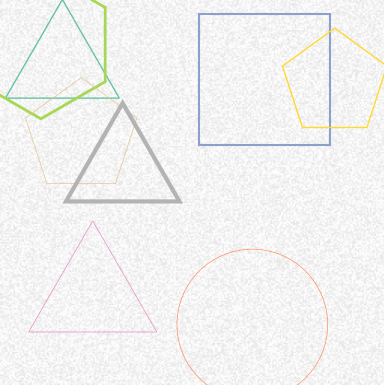[{"shape": "triangle", "thickness": 1, "radius": 0.85, "center": [0.162, 0.83]}, {"shape": "circle", "thickness": 0.5, "radius": 0.98, "center": [0.655, 0.157]}, {"shape": "square", "thickness": 1.5, "radius": 0.85, "center": [0.687, 0.793]}, {"shape": "triangle", "thickness": 0.5, "radius": 0.96, "center": [0.241, 0.234]}, {"shape": "hexagon", "thickness": 2, "radius": 0.96, "center": [0.106, 0.884]}, {"shape": "pentagon", "thickness": 1, "radius": 0.71, "center": [0.869, 0.784]}, {"shape": "pentagon", "thickness": 0.5, "radius": 0.76, "center": [0.211, 0.646]}, {"shape": "triangle", "thickness": 3, "radius": 0.85, "center": [0.319, 0.562]}]